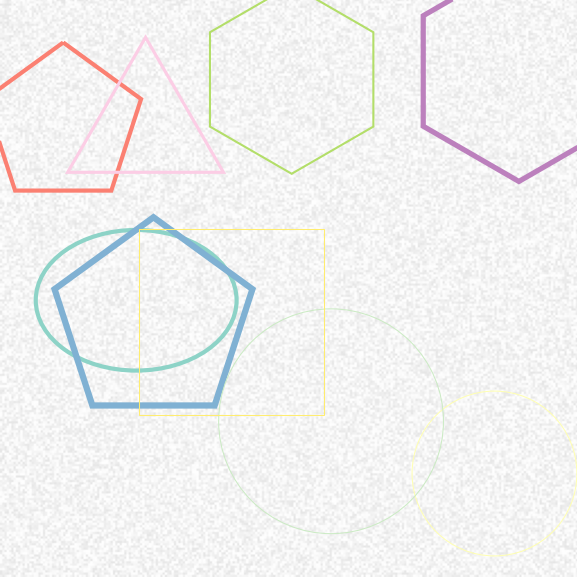[{"shape": "oval", "thickness": 2, "radius": 0.87, "center": [0.236, 0.479]}, {"shape": "circle", "thickness": 0.5, "radius": 0.71, "center": [0.856, 0.179]}, {"shape": "pentagon", "thickness": 2, "radius": 0.71, "center": [0.109, 0.784]}, {"shape": "pentagon", "thickness": 3, "radius": 0.9, "center": [0.266, 0.443]}, {"shape": "hexagon", "thickness": 1, "radius": 0.82, "center": [0.505, 0.862]}, {"shape": "triangle", "thickness": 1.5, "radius": 0.78, "center": [0.252, 0.779]}, {"shape": "hexagon", "thickness": 2.5, "radius": 0.96, "center": [0.899, 0.876]}, {"shape": "circle", "thickness": 0.5, "radius": 0.97, "center": [0.573, 0.27]}, {"shape": "square", "thickness": 0.5, "radius": 0.8, "center": [0.401, 0.441]}]